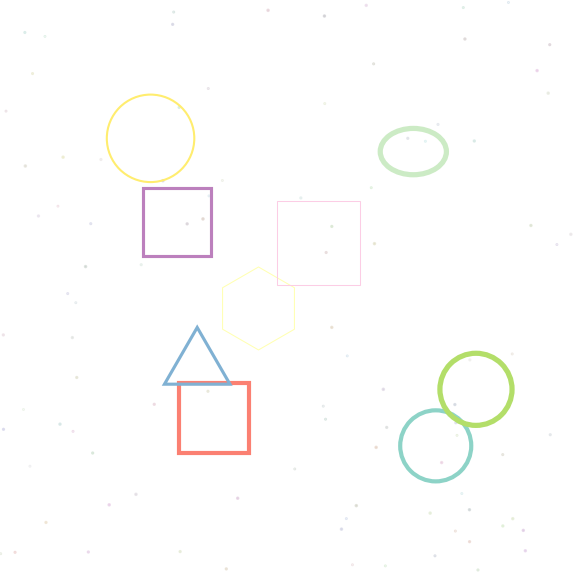[{"shape": "circle", "thickness": 2, "radius": 0.31, "center": [0.755, 0.227]}, {"shape": "hexagon", "thickness": 0.5, "radius": 0.36, "center": [0.448, 0.465]}, {"shape": "square", "thickness": 2, "radius": 0.3, "center": [0.371, 0.276]}, {"shape": "triangle", "thickness": 1.5, "radius": 0.33, "center": [0.341, 0.367]}, {"shape": "circle", "thickness": 2.5, "radius": 0.31, "center": [0.824, 0.325]}, {"shape": "square", "thickness": 0.5, "radius": 0.36, "center": [0.552, 0.578]}, {"shape": "square", "thickness": 1.5, "radius": 0.29, "center": [0.306, 0.614]}, {"shape": "oval", "thickness": 2.5, "radius": 0.29, "center": [0.716, 0.737]}, {"shape": "circle", "thickness": 1, "radius": 0.38, "center": [0.261, 0.76]}]